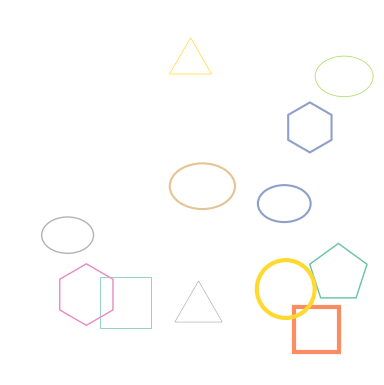[{"shape": "square", "thickness": 0.5, "radius": 0.33, "center": [0.326, 0.215]}, {"shape": "pentagon", "thickness": 1, "radius": 0.39, "center": [0.879, 0.29]}, {"shape": "square", "thickness": 3, "radius": 0.29, "center": [0.821, 0.144]}, {"shape": "hexagon", "thickness": 1.5, "radius": 0.32, "center": [0.805, 0.669]}, {"shape": "oval", "thickness": 1.5, "radius": 0.34, "center": [0.738, 0.471]}, {"shape": "hexagon", "thickness": 1, "radius": 0.4, "center": [0.224, 0.235]}, {"shape": "oval", "thickness": 0.5, "radius": 0.38, "center": [0.894, 0.802]}, {"shape": "circle", "thickness": 3, "radius": 0.38, "center": [0.742, 0.249]}, {"shape": "triangle", "thickness": 0.5, "radius": 0.31, "center": [0.495, 0.839]}, {"shape": "oval", "thickness": 1.5, "radius": 0.42, "center": [0.526, 0.516]}, {"shape": "triangle", "thickness": 0.5, "radius": 0.36, "center": [0.516, 0.199]}, {"shape": "oval", "thickness": 1, "radius": 0.34, "center": [0.176, 0.389]}]